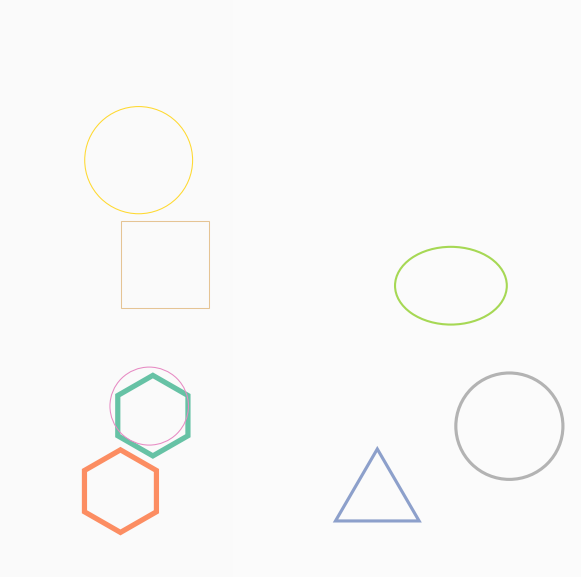[{"shape": "hexagon", "thickness": 2.5, "radius": 0.35, "center": [0.263, 0.279]}, {"shape": "hexagon", "thickness": 2.5, "radius": 0.36, "center": [0.207, 0.149]}, {"shape": "triangle", "thickness": 1.5, "radius": 0.42, "center": [0.649, 0.139]}, {"shape": "circle", "thickness": 0.5, "radius": 0.34, "center": [0.257, 0.296]}, {"shape": "oval", "thickness": 1, "radius": 0.48, "center": [0.776, 0.504]}, {"shape": "circle", "thickness": 0.5, "radius": 0.46, "center": [0.239, 0.722]}, {"shape": "square", "thickness": 0.5, "radius": 0.38, "center": [0.284, 0.541]}, {"shape": "circle", "thickness": 1.5, "radius": 0.46, "center": [0.876, 0.261]}]